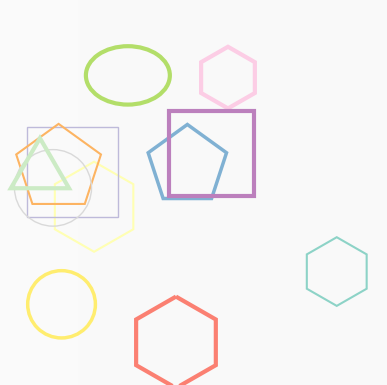[{"shape": "hexagon", "thickness": 1.5, "radius": 0.45, "center": [0.869, 0.295]}, {"shape": "hexagon", "thickness": 1.5, "radius": 0.58, "center": [0.243, 0.463]}, {"shape": "square", "thickness": 1, "radius": 0.59, "center": [0.188, 0.554]}, {"shape": "hexagon", "thickness": 3, "radius": 0.59, "center": [0.454, 0.111]}, {"shape": "pentagon", "thickness": 2.5, "radius": 0.53, "center": [0.484, 0.57]}, {"shape": "pentagon", "thickness": 1.5, "radius": 0.57, "center": [0.151, 0.563]}, {"shape": "oval", "thickness": 3, "radius": 0.54, "center": [0.33, 0.804]}, {"shape": "hexagon", "thickness": 3, "radius": 0.4, "center": [0.588, 0.798]}, {"shape": "circle", "thickness": 1, "radius": 0.5, "center": [0.137, 0.512]}, {"shape": "square", "thickness": 3, "radius": 0.55, "center": [0.545, 0.601]}, {"shape": "triangle", "thickness": 3, "radius": 0.43, "center": [0.103, 0.554]}, {"shape": "circle", "thickness": 2.5, "radius": 0.44, "center": [0.159, 0.21]}]